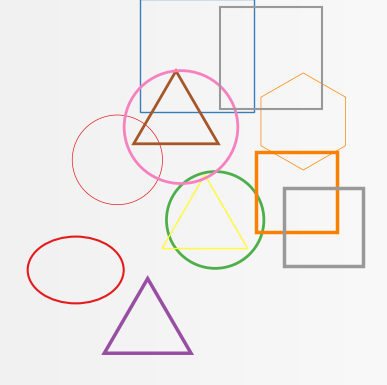[{"shape": "circle", "thickness": 0.5, "radius": 0.58, "center": [0.303, 0.585]}, {"shape": "oval", "thickness": 1.5, "radius": 0.62, "center": [0.195, 0.299]}, {"shape": "square", "thickness": 1, "radius": 0.73, "center": [0.509, 0.855]}, {"shape": "circle", "thickness": 2, "radius": 0.63, "center": [0.555, 0.429]}, {"shape": "triangle", "thickness": 2.5, "radius": 0.65, "center": [0.381, 0.147]}, {"shape": "hexagon", "thickness": 0.5, "radius": 0.63, "center": [0.783, 0.685]}, {"shape": "square", "thickness": 2.5, "radius": 0.52, "center": [0.765, 0.502]}, {"shape": "triangle", "thickness": 1, "radius": 0.64, "center": [0.529, 0.418]}, {"shape": "triangle", "thickness": 2, "radius": 0.63, "center": [0.454, 0.69]}, {"shape": "circle", "thickness": 2, "radius": 0.73, "center": [0.467, 0.67]}, {"shape": "square", "thickness": 1.5, "radius": 0.66, "center": [0.7, 0.849]}, {"shape": "square", "thickness": 2.5, "radius": 0.51, "center": [0.835, 0.411]}]